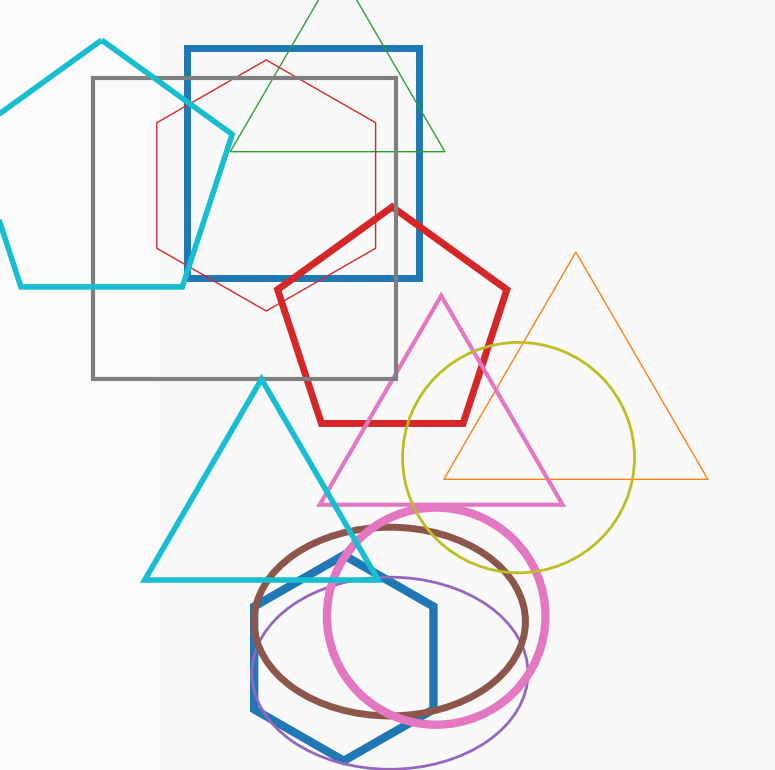[{"shape": "hexagon", "thickness": 3, "radius": 0.67, "center": [0.444, 0.146]}, {"shape": "square", "thickness": 2.5, "radius": 0.75, "center": [0.391, 0.789]}, {"shape": "triangle", "thickness": 0.5, "radius": 0.98, "center": [0.743, 0.476]}, {"shape": "triangle", "thickness": 0.5, "radius": 0.8, "center": [0.436, 0.883]}, {"shape": "pentagon", "thickness": 2.5, "radius": 0.78, "center": [0.506, 0.576]}, {"shape": "hexagon", "thickness": 0.5, "radius": 0.82, "center": [0.343, 0.759]}, {"shape": "oval", "thickness": 1, "radius": 0.89, "center": [0.503, 0.126]}, {"shape": "oval", "thickness": 2.5, "radius": 0.88, "center": [0.503, 0.193]}, {"shape": "circle", "thickness": 3, "radius": 0.7, "center": [0.563, 0.2]}, {"shape": "triangle", "thickness": 1.5, "radius": 0.9, "center": [0.569, 0.435]}, {"shape": "square", "thickness": 1.5, "radius": 0.98, "center": [0.316, 0.703]}, {"shape": "circle", "thickness": 1, "radius": 0.75, "center": [0.669, 0.406]}, {"shape": "triangle", "thickness": 2, "radius": 0.87, "center": [0.337, 0.334]}, {"shape": "pentagon", "thickness": 2, "radius": 0.89, "center": [0.131, 0.771]}]